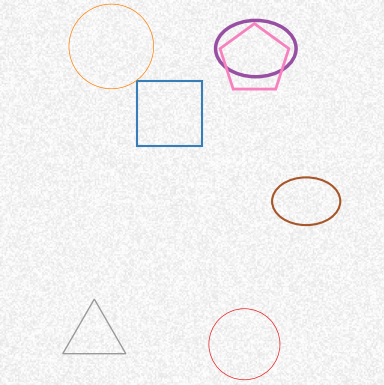[{"shape": "circle", "thickness": 0.5, "radius": 0.46, "center": [0.635, 0.106]}, {"shape": "square", "thickness": 1.5, "radius": 0.42, "center": [0.439, 0.704]}, {"shape": "oval", "thickness": 2.5, "radius": 0.52, "center": [0.664, 0.874]}, {"shape": "circle", "thickness": 0.5, "radius": 0.55, "center": [0.289, 0.879]}, {"shape": "oval", "thickness": 1.5, "radius": 0.44, "center": [0.795, 0.477]}, {"shape": "pentagon", "thickness": 2, "radius": 0.47, "center": [0.661, 0.845]}, {"shape": "triangle", "thickness": 1, "radius": 0.47, "center": [0.245, 0.129]}]